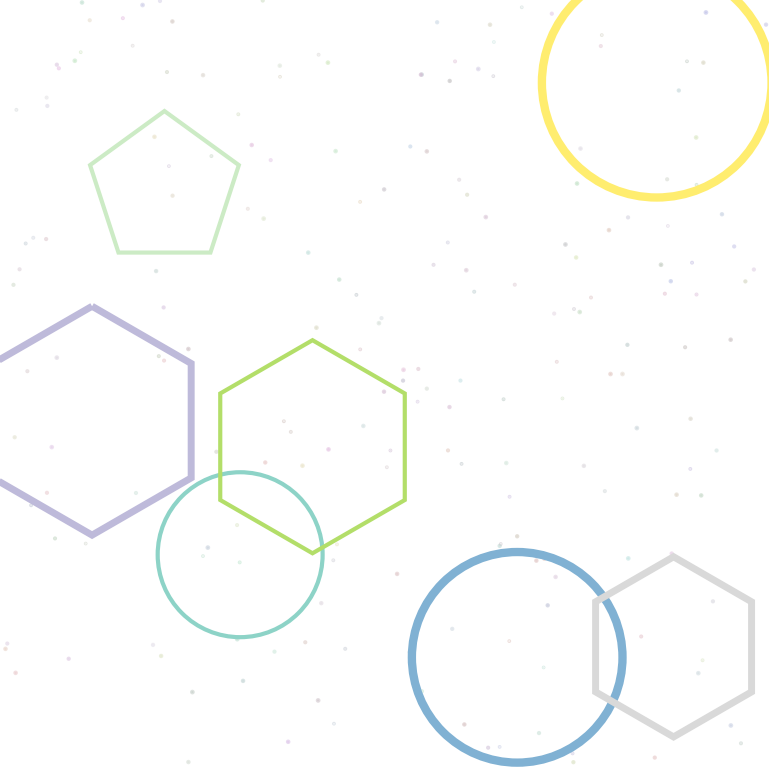[{"shape": "circle", "thickness": 1.5, "radius": 0.54, "center": [0.312, 0.28]}, {"shape": "hexagon", "thickness": 2.5, "radius": 0.74, "center": [0.12, 0.454]}, {"shape": "circle", "thickness": 3, "radius": 0.68, "center": [0.672, 0.146]}, {"shape": "hexagon", "thickness": 1.5, "radius": 0.69, "center": [0.406, 0.42]}, {"shape": "hexagon", "thickness": 2.5, "radius": 0.58, "center": [0.875, 0.16]}, {"shape": "pentagon", "thickness": 1.5, "radius": 0.51, "center": [0.214, 0.754]}, {"shape": "circle", "thickness": 3, "radius": 0.75, "center": [0.853, 0.893]}]